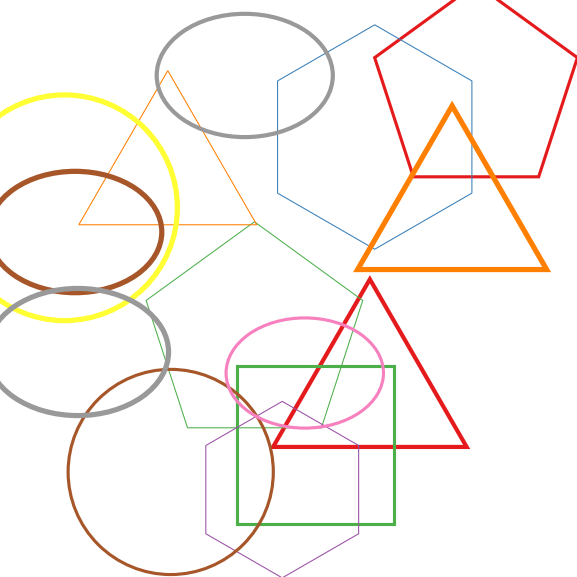[{"shape": "triangle", "thickness": 2, "radius": 0.97, "center": [0.64, 0.322]}, {"shape": "pentagon", "thickness": 1.5, "radius": 0.92, "center": [0.824, 0.842]}, {"shape": "hexagon", "thickness": 0.5, "radius": 0.97, "center": [0.649, 0.762]}, {"shape": "square", "thickness": 1.5, "radius": 0.68, "center": [0.547, 0.228]}, {"shape": "pentagon", "thickness": 0.5, "radius": 0.99, "center": [0.441, 0.418]}, {"shape": "hexagon", "thickness": 0.5, "radius": 0.76, "center": [0.489, 0.151]}, {"shape": "triangle", "thickness": 0.5, "radius": 0.89, "center": [0.291, 0.699]}, {"shape": "triangle", "thickness": 2.5, "radius": 0.94, "center": [0.783, 0.627]}, {"shape": "circle", "thickness": 2.5, "radius": 0.98, "center": [0.112, 0.639]}, {"shape": "circle", "thickness": 1.5, "radius": 0.89, "center": [0.296, 0.182]}, {"shape": "oval", "thickness": 2.5, "radius": 0.75, "center": [0.13, 0.597]}, {"shape": "oval", "thickness": 1.5, "radius": 0.68, "center": [0.528, 0.353]}, {"shape": "oval", "thickness": 2.5, "radius": 0.79, "center": [0.135, 0.39]}, {"shape": "oval", "thickness": 2, "radius": 0.76, "center": [0.424, 0.868]}]